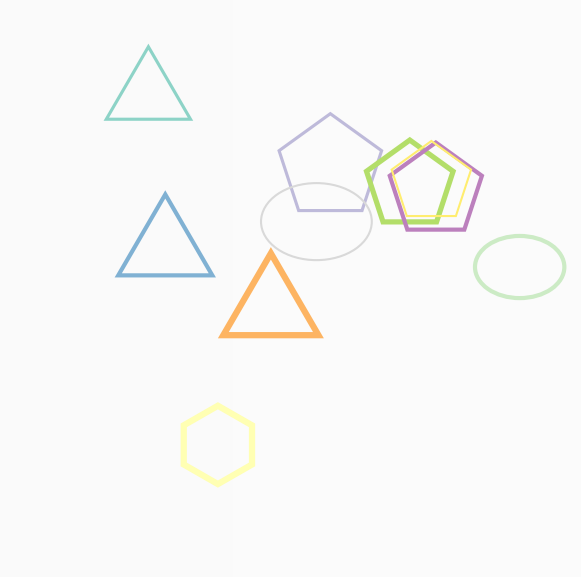[{"shape": "triangle", "thickness": 1.5, "radius": 0.42, "center": [0.255, 0.834]}, {"shape": "hexagon", "thickness": 3, "radius": 0.34, "center": [0.375, 0.229]}, {"shape": "pentagon", "thickness": 1.5, "radius": 0.46, "center": [0.568, 0.71]}, {"shape": "triangle", "thickness": 2, "radius": 0.47, "center": [0.284, 0.569]}, {"shape": "triangle", "thickness": 3, "radius": 0.47, "center": [0.466, 0.466]}, {"shape": "pentagon", "thickness": 2.5, "radius": 0.39, "center": [0.705, 0.678]}, {"shape": "oval", "thickness": 1, "radius": 0.48, "center": [0.544, 0.615]}, {"shape": "pentagon", "thickness": 2, "radius": 0.42, "center": [0.75, 0.669]}, {"shape": "oval", "thickness": 2, "radius": 0.38, "center": [0.894, 0.537]}, {"shape": "pentagon", "thickness": 1, "radius": 0.36, "center": [0.742, 0.683]}]